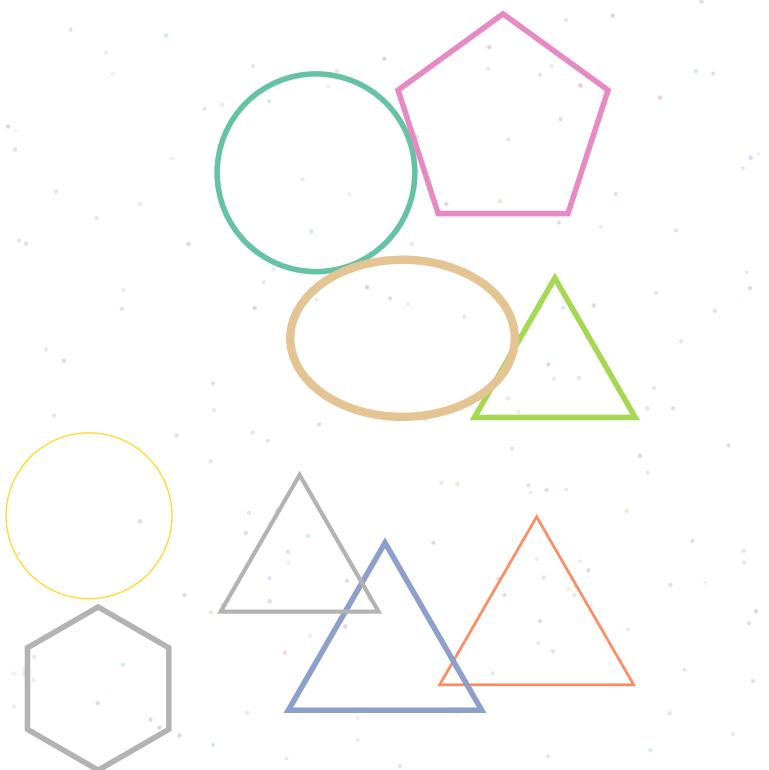[{"shape": "circle", "thickness": 2, "radius": 0.64, "center": [0.41, 0.776]}, {"shape": "triangle", "thickness": 1, "radius": 0.73, "center": [0.697, 0.183]}, {"shape": "triangle", "thickness": 2, "radius": 0.72, "center": [0.5, 0.15]}, {"shape": "pentagon", "thickness": 2, "radius": 0.72, "center": [0.653, 0.839]}, {"shape": "triangle", "thickness": 2, "radius": 0.6, "center": [0.721, 0.518]}, {"shape": "circle", "thickness": 0.5, "radius": 0.54, "center": [0.116, 0.33]}, {"shape": "oval", "thickness": 3, "radius": 0.73, "center": [0.523, 0.561]}, {"shape": "triangle", "thickness": 1.5, "radius": 0.59, "center": [0.389, 0.265]}, {"shape": "hexagon", "thickness": 2, "radius": 0.53, "center": [0.127, 0.106]}]